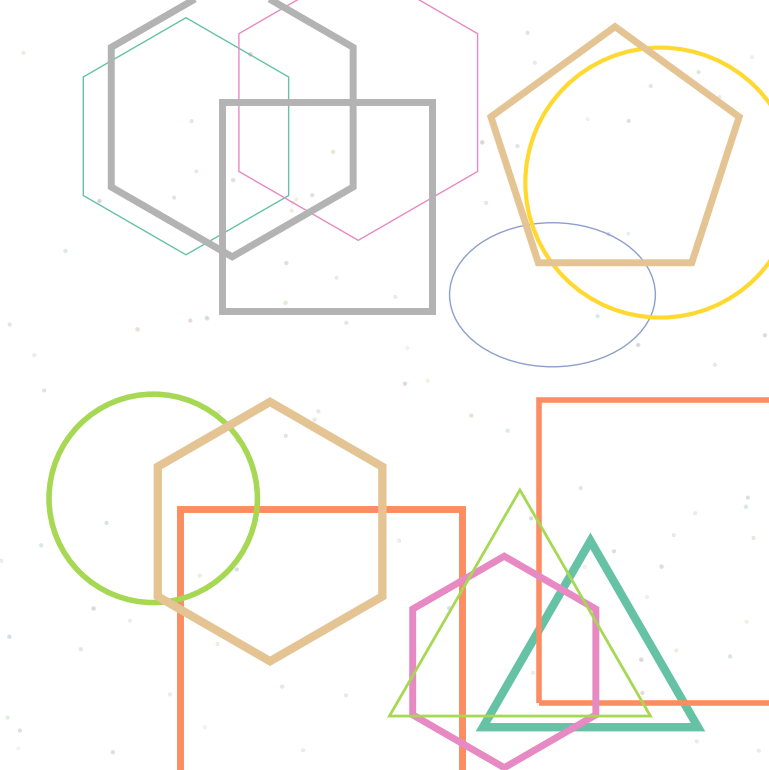[{"shape": "triangle", "thickness": 3, "radius": 0.81, "center": [0.767, 0.136]}, {"shape": "hexagon", "thickness": 0.5, "radius": 0.77, "center": [0.242, 0.823]}, {"shape": "square", "thickness": 2, "radius": 0.99, "center": [0.897, 0.284]}, {"shape": "square", "thickness": 2.5, "radius": 0.92, "center": [0.417, 0.156]}, {"shape": "oval", "thickness": 0.5, "radius": 0.67, "center": [0.717, 0.617]}, {"shape": "hexagon", "thickness": 0.5, "radius": 0.89, "center": [0.465, 0.867]}, {"shape": "hexagon", "thickness": 2.5, "radius": 0.69, "center": [0.655, 0.14]}, {"shape": "circle", "thickness": 2, "radius": 0.68, "center": [0.199, 0.353]}, {"shape": "triangle", "thickness": 1, "radius": 0.98, "center": [0.675, 0.168]}, {"shape": "circle", "thickness": 1.5, "radius": 0.88, "center": [0.858, 0.763]}, {"shape": "hexagon", "thickness": 3, "radius": 0.84, "center": [0.351, 0.31]}, {"shape": "pentagon", "thickness": 2.5, "radius": 0.85, "center": [0.799, 0.796]}, {"shape": "hexagon", "thickness": 2.5, "radius": 0.91, "center": [0.302, 0.848]}, {"shape": "square", "thickness": 2.5, "radius": 0.68, "center": [0.424, 0.732]}]